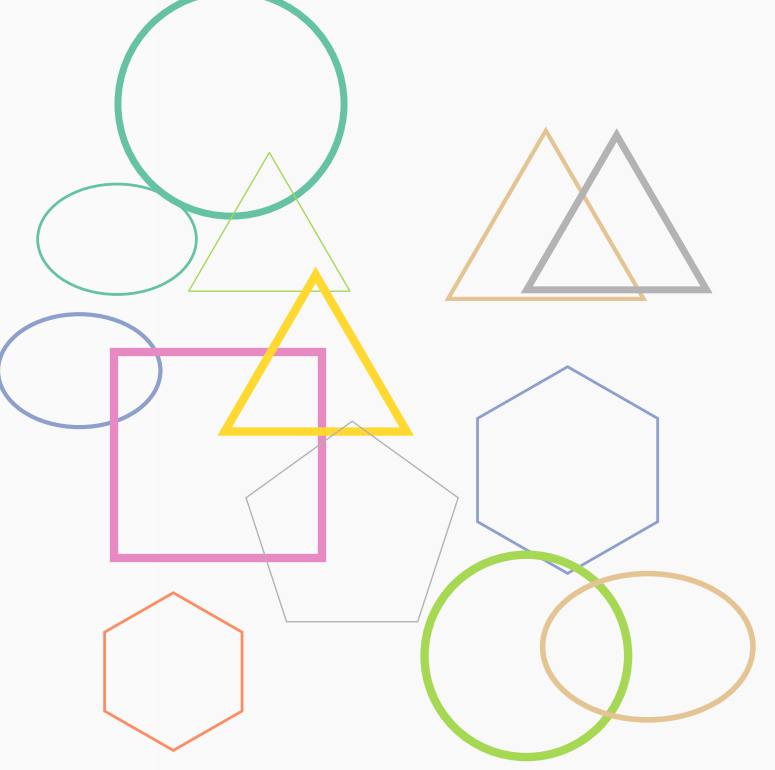[{"shape": "oval", "thickness": 1, "radius": 0.51, "center": [0.151, 0.689]}, {"shape": "circle", "thickness": 2.5, "radius": 0.73, "center": [0.298, 0.865]}, {"shape": "hexagon", "thickness": 1, "radius": 0.51, "center": [0.224, 0.128]}, {"shape": "hexagon", "thickness": 1, "radius": 0.67, "center": [0.732, 0.39]}, {"shape": "oval", "thickness": 1.5, "radius": 0.52, "center": [0.102, 0.519]}, {"shape": "square", "thickness": 3, "radius": 0.67, "center": [0.281, 0.409]}, {"shape": "triangle", "thickness": 0.5, "radius": 0.6, "center": [0.348, 0.682]}, {"shape": "circle", "thickness": 3, "radius": 0.66, "center": [0.679, 0.148]}, {"shape": "triangle", "thickness": 3, "radius": 0.68, "center": [0.407, 0.507]}, {"shape": "triangle", "thickness": 1.5, "radius": 0.73, "center": [0.704, 0.685]}, {"shape": "oval", "thickness": 2, "radius": 0.68, "center": [0.836, 0.16]}, {"shape": "triangle", "thickness": 2.5, "radius": 0.67, "center": [0.796, 0.691]}, {"shape": "pentagon", "thickness": 0.5, "radius": 0.72, "center": [0.454, 0.309]}]